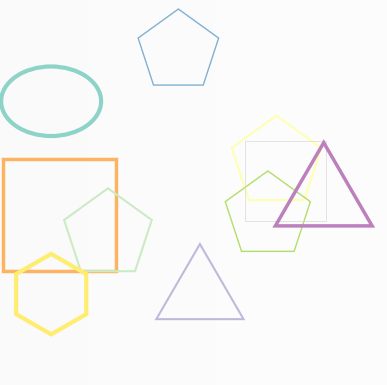[{"shape": "oval", "thickness": 3, "radius": 0.65, "center": [0.132, 0.737]}, {"shape": "pentagon", "thickness": 1.5, "radius": 0.61, "center": [0.714, 0.578]}, {"shape": "triangle", "thickness": 1.5, "radius": 0.65, "center": [0.516, 0.236]}, {"shape": "pentagon", "thickness": 1, "radius": 0.55, "center": [0.46, 0.867]}, {"shape": "square", "thickness": 2.5, "radius": 0.73, "center": [0.154, 0.441]}, {"shape": "pentagon", "thickness": 1, "radius": 0.58, "center": [0.691, 0.441]}, {"shape": "square", "thickness": 0.5, "radius": 0.52, "center": [0.737, 0.53]}, {"shape": "triangle", "thickness": 2.5, "radius": 0.72, "center": [0.835, 0.485]}, {"shape": "pentagon", "thickness": 1.5, "radius": 0.59, "center": [0.279, 0.392]}, {"shape": "hexagon", "thickness": 3, "radius": 0.52, "center": [0.132, 0.236]}]